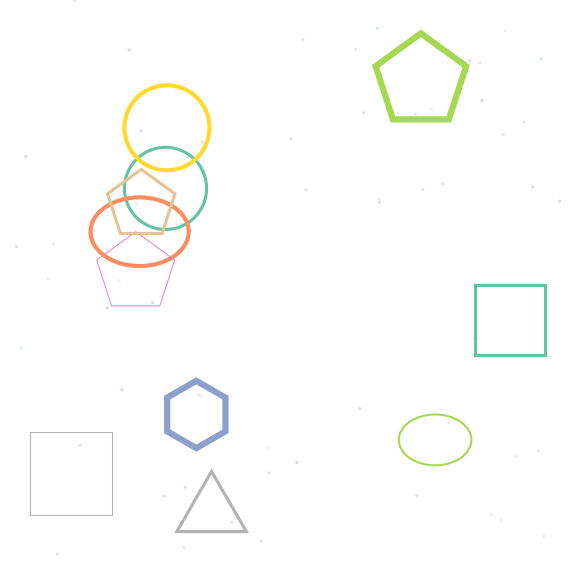[{"shape": "square", "thickness": 1.5, "radius": 0.3, "center": [0.883, 0.444]}, {"shape": "circle", "thickness": 1.5, "radius": 0.36, "center": [0.287, 0.673]}, {"shape": "oval", "thickness": 2, "radius": 0.43, "center": [0.242, 0.598]}, {"shape": "hexagon", "thickness": 3, "radius": 0.29, "center": [0.34, 0.281]}, {"shape": "pentagon", "thickness": 0.5, "radius": 0.36, "center": [0.235, 0.527]}, {"shape": "pentagon", "thickness": 3, "radius": 0.41, "center": [0.729, 0.859]}, {"shape": "oval", "thickness": 1, "radius": 0.31, "center": [0.753, 0.237]}, {"shape": "circle", "thickness": 2, "radius": 0.37, "center": [0.289, 0.778]}, {"shape": "pentagon", "thickness": 1.5, "radius": 0.31, "center": [0.245, 0.645]}, {"shape": "triangle", "thickness": 1.5, "radius": 0.35, "center": [0.366, 0.113]}, {"shape": "square", "thickness": 0.5, "radius": 0.36, "center": [0.123, 0.179]}]